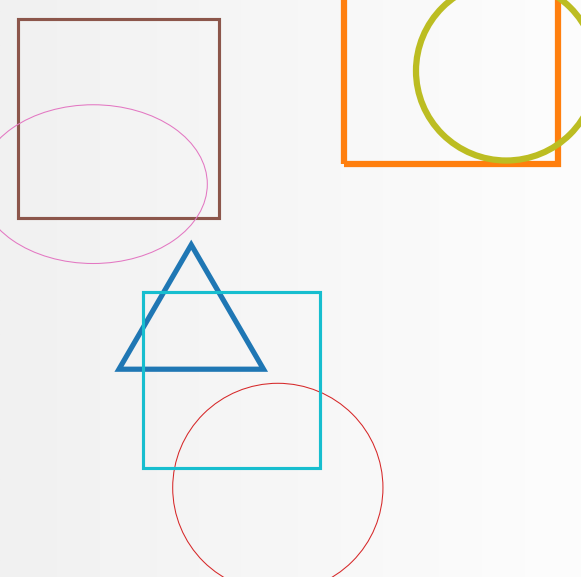[{"shape": "triangle", "thickness": 2.5, "radius": 0.72, "center": [0.329, 0.432]}, {"shape": "square", "thickness": 3, "radius": 0.92, "center": [0.776, 0.899]}, {"shape": "circle", "thickness": 0.5, "radius": 0.9, "center": [0.478, 0.155]}, {"shape": "square", "thickness": 1.5, "radius": 0.86, "center": [0.204, 0.794]}, {"shape": "oval", "thickness": 0.5, "radius": 0.98, "center": [0.16, 0.68]}, {"shape": "circle", "thickness": 3, "radius": 0.78, "center": [0.871, 0.877]}, {"shape": "square", "thickness": 1.5, "radius": 0.76, "center": [0.398, 0.341]}]